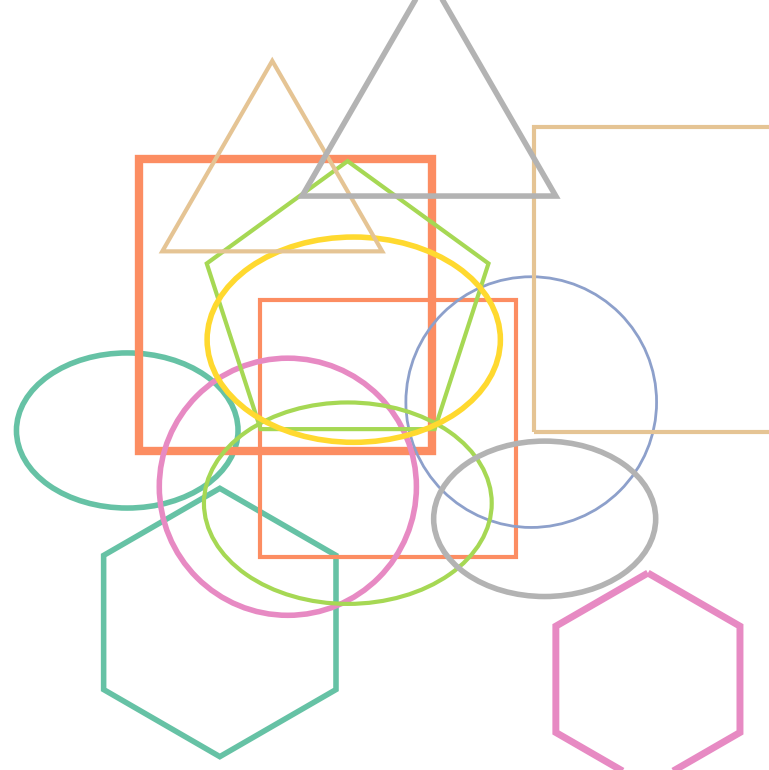[{"shape": "hexagon", "thickness": 2, "radius": 0.87, "center": [0.285, 0.192]}, {"shape": "oval", "thickness": 2, "radius": 0.72, "center": [0.165, 0.441]}, {"shape": "square", "thickness": 3, "radius": 0.95, "center": [0.371, 0.604]}, {"shape": "square", "thickness": 1.5, "radius": 0.83, "center": [0.504, 0.444]}, {"shape": "circle", "thickness": 1, "radius": 0.81, "center": [0.69, 0.478]}, {"shape": "circle", "thickness": 2, "radius": 0.83, "center": [0.374, 0.368]}, {"shape": "hexagon", "thickness": 2.5, "radius": 0.69, "center": [0.841, 0.118]}, {"shape": "oval", "thickness": 1.5, "radius": 0.93, "center": [0.452, 0.347]}, {"shape": "pentagon", "thickness": 1.5, "radius": 0.96, "center": [0.451, 0.598]}, {"shape": "oval", "thickness": 2, "radius": 0.95, "center": [0.459, 0.559]}, {"shape": "triangle", "thickness": 1.5, "radius": 0.82, "center": [0.354, 0.756]}, {"shape": "square", "thickness": 1.5, "radius": 0.99, "center": [0.892, 0.637]}, {"shape": "triangle", "thickness": 2, "radius": 0.95, "center": [0.557, 0.84]}, {"shape": "oval", "thickness": 2, "radius": 0.72, "center": [0.707, 0.326]}]